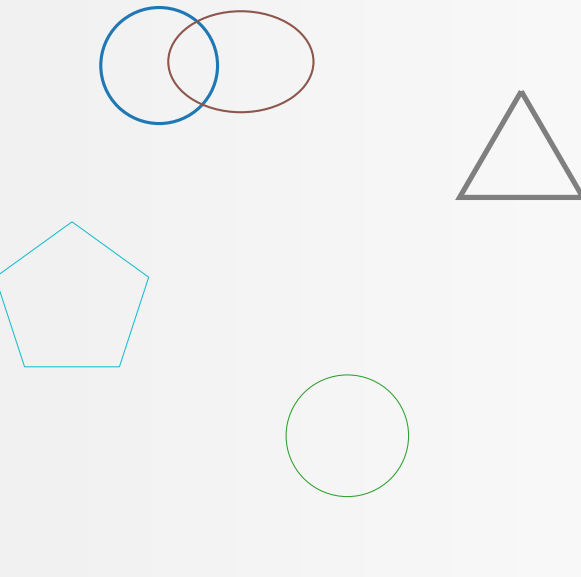[{"shape": "circle", "thickness": 1.5, "radius": 0.5, "center": [0.274, 0.886]}, {"shape": "circle", "thickness": 0.5, "radius": 0.53, "center": [0.598, 0.245]}, {"shape": "oval", "thickness": 1, "radius": 0.62, "center": [0.414, 0.892]}, {"shape": "triangle", "thickness": 2.5, "radius": 0.61, "center": [0.897, 0.719]}, {"shape": "pentagon", "thickness": 0.5, "radius": 0.69, "center": [0.124, 0.476]}]